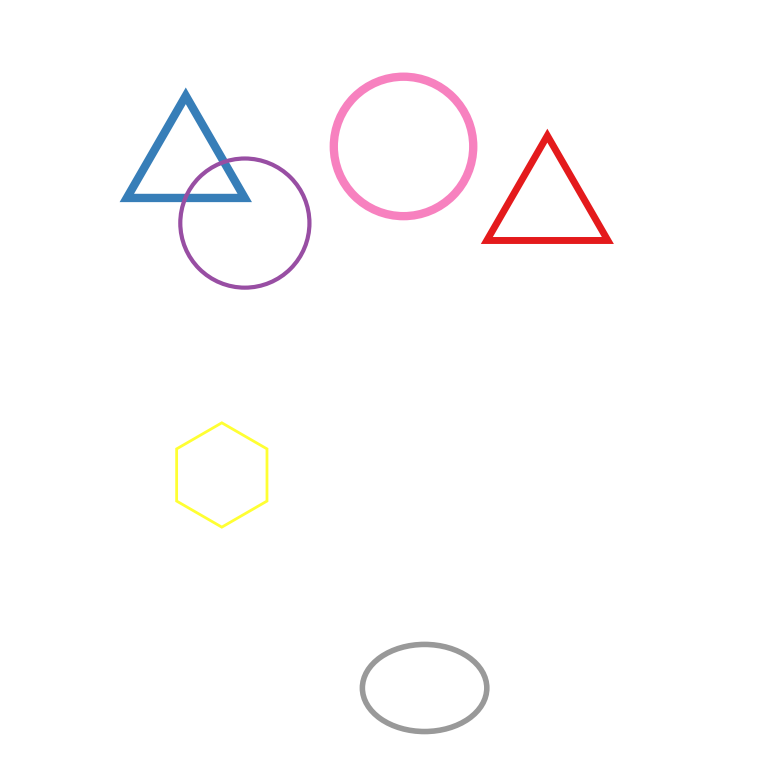[{"shape": "triangle", "thickness": 2.5, "radius": 0.45, "center": [0.711, 0.733]}, {"shape": "triangle", "thickness": 3, "radius": 0.44, "center": [0.241, 0.787]}, {"shape": "circle", "thickness": 1.5, "radius": 0.42, "center": [0.318, 0.71]}, {"shape": "hexagon", "thickness": 1, "radius": 0.34, "center": [0.288, 0.383]}, {"shape": "circle", "thickness": 3, "radius": 0.45, "center": [0.524, 0.81]}, {"shape": "oval", "thickness": 2, "radius": 0.4, "center": [0.551, 0.107]}]